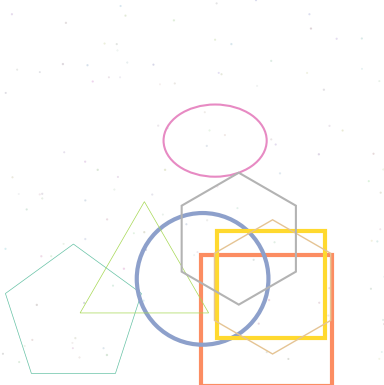[{"shape": "pentagon", "thickness": 0.5, "radius": 0.93, "center": [0.191, 0.18]}, {"shape": "square", "thickness": 3, "radius": 0.85, "center": [0.692, 0.169]}, {"shape": "circle", "thickness": 3, "radius": 0.86, "center": [0.526, 0.276]}, {"shape": "oval", "thickness": 1.5, "radius": 0.67, "center": [0.559, 0.635]}, {"shape": "triangle", "thickness": 0.5, "radius": 0.96, "center": [0.375, 0.284]}, {"shape": "square", "thickness": 3, "radius": 0.7, "center": [0.703, 0.261]}, {"shape": "hexagon", "thickness": 1, "radius": 0.87, "center": [0.708, 0.255]}, {"shape": "hexagon", "thickness": 1.5, "radius": 0.86, "center": [0.62, 0.38]}]